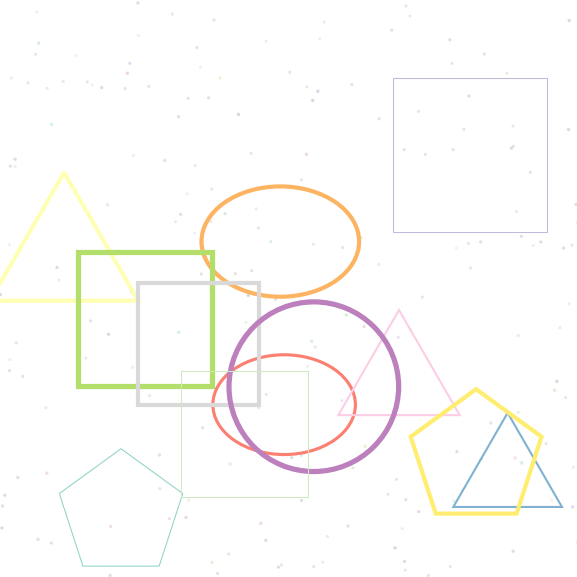[{"shape": "pentagon", "thickness": 0.5, "radius": 0.56, "center": [0.21, 0.11]}, {"shape": "triangle", "thickness": 2, "radius": 0.74, "center": [0.111, 0.552]}, {"shape": "square", "thickness": 0.5, "radius": 0.67, "center": [0.813, 0.731]}, {"shape": "oval", "thickness": 1.5, "radius": 0.62, "center": [0.492, 0.298]}, {"shape": "triangle", "thickness": 1, "radius": 0.54, "center": [0.879, 0.176]}, {"shape": "oval", "thickness": 2, "radius": 0.68, "center": [0.485, 0.581]}, {"shape": "square", "thickness": 2.5, "radius": 0.58, "center": [0.25, 0.447]}, {"shape": "triangle", "thickness": 1, "radius": 0.61, "center": [0.691, 0.341]}, {"shape": "square", "thickness": 2, "radius": 0.52, "center": [0.344, 0.404]}, {"shape": "circle", "thickness": 2.5, "radius": 0.73, "center": [0.543, 0.33]}, {"shape": "square", "thickness": 0.5, "radius": 0.55, "center": [0.423, 0.248]}, {"shape": "pentagon", "thickness": 2, "radius": 0.6, "center": [0.824, 0.206]}]